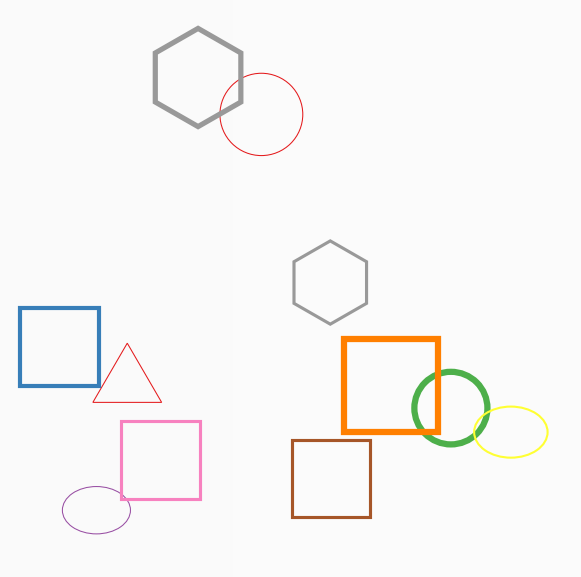[{"shape": "circle", "thickness": 0.5, "radius": 0.36, "center": [0.45, 0.801]}, {"shape": "triangle", "thickness": 0.5, "radius": 0.34, "center": [0.219, 0.337]}, {"shape": "square", "thickness": 2, "radius": 0.34, "center": [0.102, 0.398]}, {"shape": "circle", "thickness": 3, "radius": 0.31, "center": [0.776, 0.292]}, {"shape": "oval", "thickness": 0.5, "radius": 0.29, "center": [0.166, 0.116]}, {"shape": "square", "thickness": 3, "radius": 0.4, "center": [0.673, 0.331]}, {"shape": "oval", "thickness": 1, "radius": 0.32, "center": [0.879, 0.251]}, {"shape": "square", "thickness": 1.5, "radius": 0.34, "center": [0.57, 0.17]}, {"shape": "square", "thickness": 1.5, "radius": 0.34, "center": [0.276, 0.202]}, {"shape": "hexagon", "thickness": 2.5, "radius": 0.42, "center": [0.341, 0.865]}, {"shape": "hexagon", "thickness": 1.5, "radius": 0.36, "center": [0.568, 0.51]}]